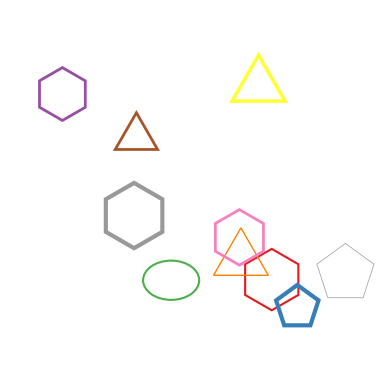[{"shape": "hexagon", "thickness": 1.5, "radius": 0.4, "center": [0.706, 0.274]}, {"shape": "pentagon", "thickness": 3, "radius": 0.29, "center": [0.772, 0.202]}, {"shape": "oval", "thickness": 1.5, "radius": 0.36, "center": [0.445, 0.272]}, {"shape": "hexagon", "thickness": 2, "radius": 0.34, "center": [0.162, 0.756]}, {"shape": "triangle", "thickness": 1, "radius": 0.41, "center": [0.626, 0.326]}, {"shape": "triangle", "thickness": 2.5, "radius": 0.4, "center": [0.672, 0.777]}, {"shape": "triangle", "thickness": 2, "radius": 0.32, "center": [0.354, 0.644]}, {"shape": "hexagon", "thickness": 2, "radius": 0.36, "center": [0.622, 0.383]}, {"shape": "hexagon", "thickness": 3, "radius": 0.42, "center": [0.348, 0.44]}, {"shape": "pentagon", "thickness": 0.5, "radius": 0.39, "center": [0.897, 0.29]}]